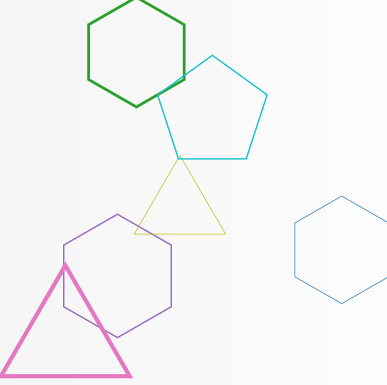[{"shape": "hexagon", "thickness": 0.5, "radius": 0.7, "center": [0.882, 0.351]}, {"shape": "hexagon", "thickness": 2, "radius": 0.71, "center": [0.352, 0.865]}, {"shape": "hexagon", "thickness": 1, "radius": 0.8, "center": [0.303, 0.283]}, {"shape": "triangle", "thickness": 3, "radius": 0.96, "center": [0.169, 0.119]}, {"shape": "triangle", "thickness": 0.5, "radius": 0.68, "center": [0.464, 0.46]}, {"shape": "pentagon", "thickness": 1, "radius": 0.74, "center": [0.548, 0.708]}]